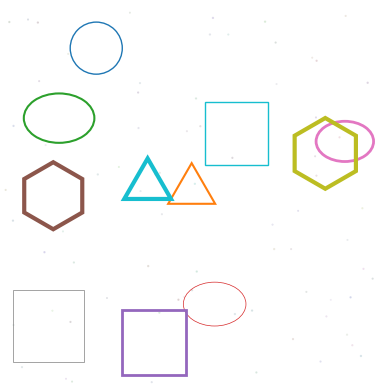[{"shape": "circle", "thickness": 1, "radius": 0.34, "center": [0.25, 0.875]}, {"shape": "triangle", "thickness": 1.5, "radius": 0.35, "center": [0.498, 0.506]}, {"shape": "oval", "thickness": 1.5, "radius": 0.46, "center": [0.153, 0.693]}, {"shape": "oval", "thickness": 0.5, "radius": 0.41, "center": [0.558, 0.21]}, {"shape": "square", "thickness": 2, "radius": 0.42, "center": [0.4, 0.111]}, {"shape": "hexagon", "thickness": 3, "radius": 0.44, "center": [0.138, 0.492]}, {"shape": "oval", "thickness": 2, "radius": 0.37, "center": [0.896, 0.633]}, {"shape": "square", "thickness": 0.5, "radius": 0.47, "center": [0.126, 0.153]}, {"shape": "hexagon", "thickness": 3, "radius": 0.46, "center": [0.845, 0.602]}, {"shape": "square", "thickness": 1, "radius": 0.41, "center": [0.614, 0.654]}, {"shape": "triangle", "thickness": 3, "radius": 0.35, "center": [0.383, 0.518]}]